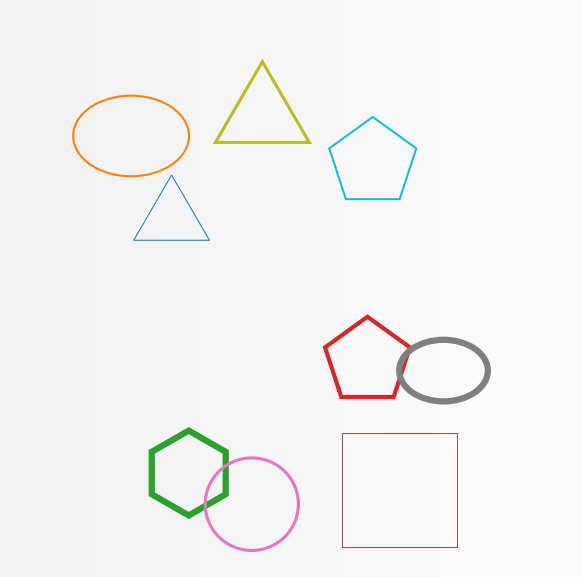[{"shape": "triangle", "thickness": 0.5, "radius": 0.38, "center": [0.295, 0.621]}, {"shape": "oval", "thickness": 1, "radius": 0.5, "center": [0.226, 0.764]}, {"shape": "hexagon", "thickness": 3, "radius": 0.37, "center": [0.325, 0.18]}, {"shape": "pentagon", "thickness": 2, "radius": 0.38, "center": [0.632, 0.374]}, {"shape": "square", "thickness": 0.5, "radius": 0.49, "center": [0.688, 0.15]}, {"shape": "circle", "thickness": 1.5, "radius": 0.4, "center": [0.433, 0.126]}, {"shape": "oval", "thickness": 3, "radius": 0.38, "center": [0.763, 0.357]}, {"shape": "triangle", "thickness": 1.5, "radius": 0.47, "center": [0.451, 0.799]}, {"shape": "pentagon", "thickness": 1, "radius": 0.39, "center": [0.641, 0.718]}]